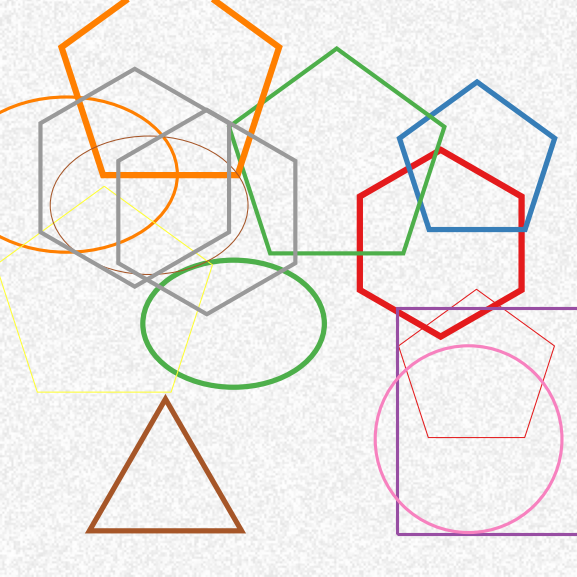[{"shape": "hexagon", "thickness": 3, "radius": 0.81, "center": [0.763, 0.578]}, {"shape": "pentagon", "thickness": 0.5, "radius": 0.71, "center": [0.825, 0.356]}, {"shape": "pentagon", "thickness": 2.5, "radius": 0.71, "center": [0.826, 0.716]}, {"shape": "pentagon", "thickness": 2, "radius": 0.98, "center": [0.583, 0.719]}, {"shape": "oval", "thickness": 2.5, "radius": 0.79, "center": [0.405, 0.439]}, {"shape": "square", "thickness": 1.5, "radius": 0.98, "center": [0.883, 0.271]}, {"shape": "oval", "thickness": 1.5, "radius": 0.96, "center": [0.115, 0.697]}, {"shape": "pentagon", "thickness": 3, "radius": 0.99, "center": [0.295, 0.856]}, {"shape": "pentagon", "thickness": 0.5, "radius": 0.99, "center": [0.18, 0.48]}, {"shape": "triangle", "thickness": 2.5, "radius": 0.76, "center": [0.287, 0.156]}, {"shape": "oval", "thickness": 0.5, "radius": 0.86, "center": [0.258, 0.644]}, {"shape": "circle", "thickness": 1.5, "radius": 0.81, "center": [0.811, 0.239]}, {"shape": "hexagon", "thickness": 2, "radius": 0.94, "center": [0.233, 0.691]}, {"shape": "hexagon", "thickness": 2, "radius": 0.88, "center": [0.358, 0.632]}]